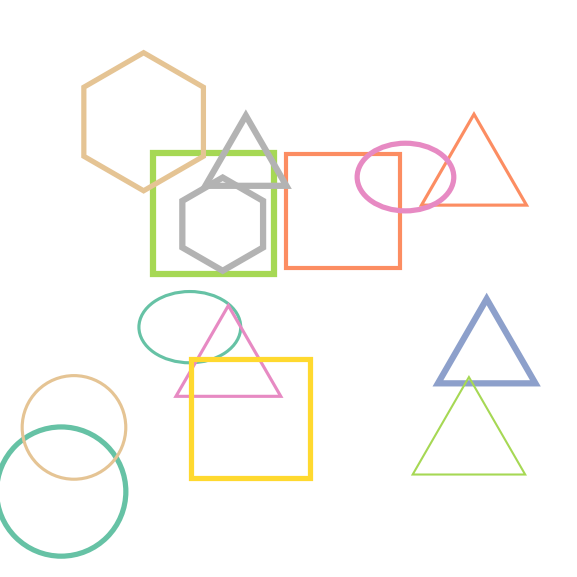[{"shape": "oval", "thickness": 1.5, "radius": 0.44, "center": [0.329, 0.433]}, {"shape": "circle", "thickness": 2.5, "radius": 0.56, "center": [0.106, 0.148]}, {"shape": "triangle", "thickness": 1.5, "radius": 0.52, "center": [0.821, 0.696]}, {"shape": "square", "thickness": 2, "radius": 0.49, "center": [0.594, 0.634]}, {"shape": "triangle", "thickness": 3, "radius": 0.49, "center": [0.843, 0.384]}, {"shape": "oval", "thickness": 2.5, "radius": 0.42, "center": [0.702, 0.693]}, {"shape": "triangle", "thickness": 1.5, "radius": 0.52, "center": [0.395, 0.365]}, {"shape": "triangle", "thickness": 1, "radius": 0.56, "center": [0.812, 0.234]}, {"shape": "square", "thickness": 3, "radius": 0.52, "center": [0.369, 0.629]}, {"shape": "square", "thickness": 2.5, "radius": 0.51, "center": [0.434, 0.275]}, {"shape": "hexagon", "thickness": 2.5, "radius": 0.6, "center": [0.249, 0.788]}, {"shape": "circle", "thickness": 1.5, "radius": 0.45, "center": [0.128, 0.259]}, {"shape": "hexagon", "thickness": 3, "radius": 0.4, "center": [0.386, 0.611]}, {"shape": "triangle", "thickness": 3, "radius": 0.41, "center": [0.426, 0.718]}]